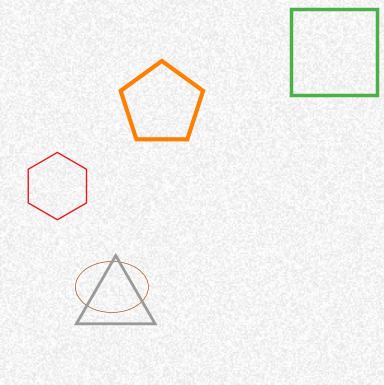[{"shape": "hexagon", "thickness": 1, "radius": 0.44, "center": [0.149, 0.517]}, {"shape": "square", "thickness": 2.5, "radius": 0.56, "center": [0.869, 0.864]}, {"shape": "pentagon", "thickness": 3, "radius": 0.56, "center": [0.42, 0.729]}, {"shape": "oval", "thickness": 0.5, "radius": 0.47, "center": [0.291, 0.255]}, {"shape": "triangle", "thickness": 2, "radius": 0.59, "center": [0.301, 0.218]}]